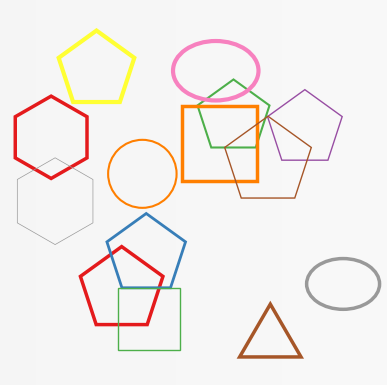[{"shape": "pentagon", "thickness": 2.5, "radius": 0.56, "center": [0.314, 0.247]}, {"shape": "hexagon", "thickness": 2.5, "radius": 0.53, "center": [0.132, 0.643]}, {"shape": "pentagon", "thickness": 2, "radius": 0.53, "center": [0.377, 0.339]}, {"shape": "square", "thickness": 1, "radius": 0.4, "center": [0.385, 0.172]}, {"shape": "pentagon", "thickness": 1.5, "radius": 0.49, "center": [0.603, 0.696]}, {"shape": "pentagon", "thickness": 1, "radius": 0.51, "center": [0.787, 0.666]}, {"shape": "circle", "thickness": 1.5, "radius": 0.44, "center": [0.367, 0.548]}, {"shape": "square", "thickness": 2.5, "radius": 0.48, "center": [0.568, 0.627]}, {"shape": "pentagon", "thickness": 3, "radius": 0.51, "center": [0.249, 0.818]}, {"shape": "pentagon", "thickness": 1, "radius": 0.59, "center": [0.692, 0.581]}, {"shape": "triangle", "thickness": 2.5, "radius": 0.46, "center": [0.698, 0.119]}, {"shape": "oval", "thickness": 3, "radius": 0.55, "center": [0.557, 0.816]}, {"shape": "oval", "thickness": 2.5, "radius": 0.47, "center": [0.885, 0.262]}, {"shape": "hexagon", "thickness": 0.5, "radius": 0.56, "center": [0.142, 0.477]}]